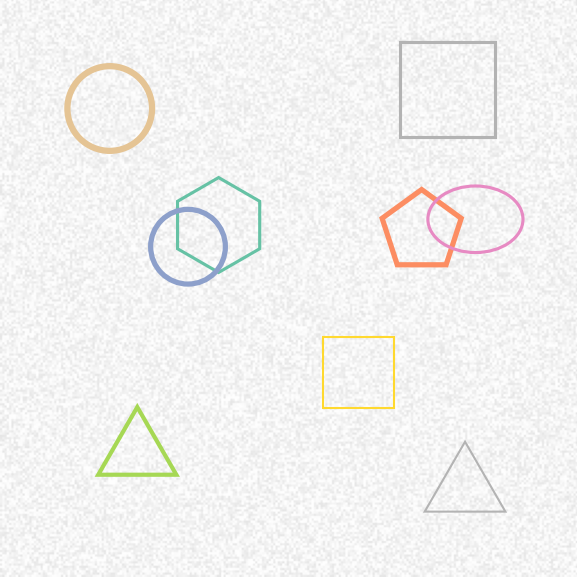[{"shape": "hexagon", "thickness": 1.5, "radius": 0.41, "center": [0.379, 0.61]}, {"shape": "pentagon", "thickness": 2.5, "radius": 0.36, "center": [0.73, 0.599]}, {"shape": "circle", "thickness": 2.5, "radius": 0.32, "center": [0.326, 0.572]}, {"shape": "oval", "thickness": 1.5, "radius": 0.41, "center": [0.823, 0.619]}, {"shape": "triangle", "thickness": 2, "radius": 0.39, "center": [0.238, 0.216]}, {"shape": "square", "thickness": 1, "radius": 0.31, "center": [0.621, 0.354]}, {"shape": "circle", "thickness": 3, "radius": 0.37, "center": [0.19, 0.811]}, {"shape": "square", "thickness": 1.5, "radius": 0.41, "center": [0.775, 0.844]}, {"shape": "triangle", "thickness": 1, "radius": 0.4, "center": [0.805, 0.154]}]